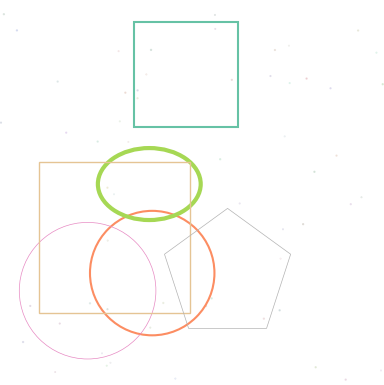[{"shape": "square", "thickness": 1.5, "radius": 0.68, "center": [0.483, 0.807]}, {"shape": "circle", "thickness": 1.5, "radius": 0.81, "center": [0.395, 0.291]}, {"shape": "circle", "thickness": 0.5, "radius": 0.89, "center": [0.228, 0.245]}, {"shape": "oval", "thickness": 3, "radius": 0.67, "center": [0.388, 0.522]}, {"shape": "square", "thickness": 1, "radius": 0.98, "center": [0.297, 0.383]}, {"shape": "pentagon", "thickness": 0.5, "radius": 0.86, "center": [0.591, 0.286]}]